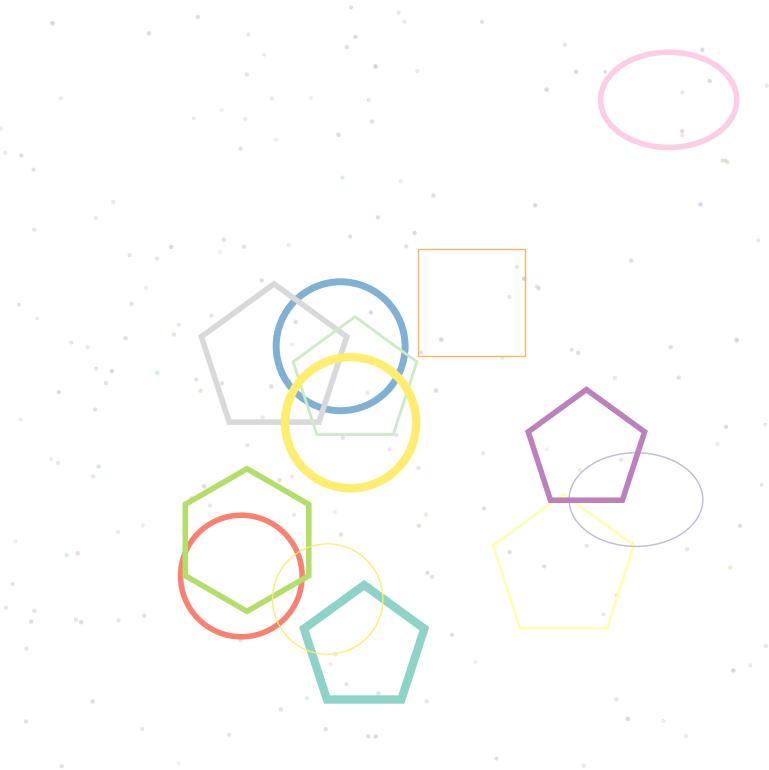[{"shape": "pentagon", "thickness": 3, "radius": 0.41, "center": [0.473, 0.158]}, {"shape": "pentagon", "thickness": 1, "radius": 0.48, "center": [0.732, 0.262]}, {"shape": "oval", "thickness": 0.5, "radius": 0.43, "center": [0.826, 0.351]}, {"shape": "circle", "thickness": 2, "radius": 0.39, "center": [0.313, 0.252]}, {"shape": "circle", "thickness": 2.5, "radius": 0.42, "center": [0.442, 0.55]}, {"shape": "square", "thickness": 0.5, "radius": 0.35, "center": [0.612, 0.607]}, {"shape": "hexagon", "thickness": 2, "radius": 0.46, "center": [0.321, 0.299]}, {"shape": "oval", "thickness": 2, "radius": 0.44, "center": [0.868, 0.87]}, {"shape": "pentagon", "thickness": 2, "radius": 0.5, "center": [0.356, 0.532]}, {"shape": "pentagon", "thickness": 2, "radius": 0.4, "center": [0.762, 0.415]}, {"shape": "pentagon", "thickness": 1, "radius": 0.42, "center": [0.461, 0.504]}, {"shape": "circle", "thickness": 3, "radius": 0.43, "center": [0.455, 0.451]}, {"shape": "circle", "thickness": 0.5, "radius": 0.36, "center": [0.426, 0.222]}]